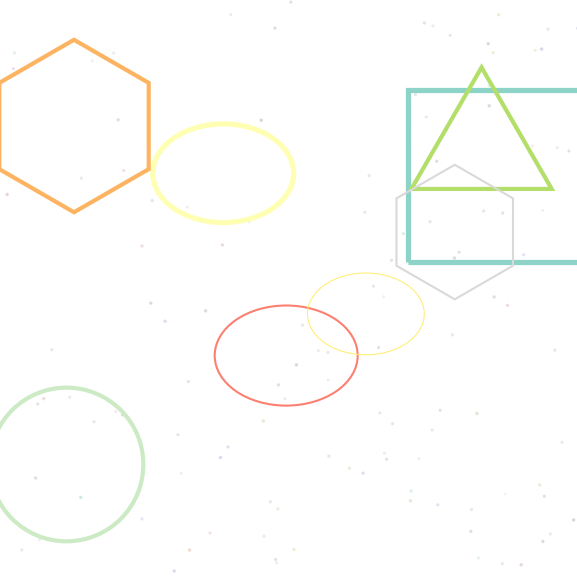[{"shape": "square", "thickness": 2.5, "radius": 0.74, "center": [0.855, 0.695]}, {"shape": "oval", "thickness": 2.5, "radius": 0.61, "center": [0.387, 0.699]}, {"shape": "oval", "thickness": 1, "radius": 0.62, "center": [0.496, 0.383]}, {"shape": "hexagon", "thickness": 2, "radius": 0.75, "center": [0.128, 0.781]}, {"shape": "triangle", "thickness": 2, "radius": 0.7, "center": [0.834, 0.742]}, {"shape": "hexagon", "thickness": 1, "radius": 0.58, "center": [0.787, 0.597]}, {"shape": "circle", "thickness": 2, "radius": 0.67, "center": [0.115, 0.195]}, {"shape": "oval", "thickness": 0.5, "radius": 0.51, "center": [0.634, 0.456]}]